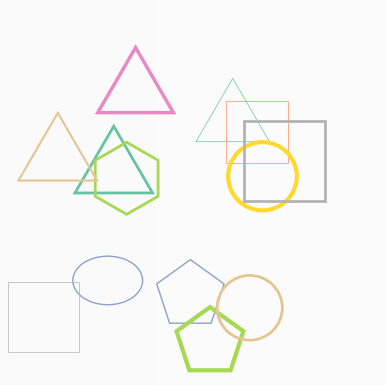[{"shape": "triangle", "thickness": 2, "radius": 0.58, "center": [0.294, 0.557]}, {"shape": "triangle", "thickness": 0.5, "radius": 0.55, "center": [0.601, 0.687]}, {"shape": "square", "thickness": 0.5, "radius": 0.4, "center": [0.663, 0.658]}, {"shape": "oval", "thickness": 1, "radius": 0.45, "center": [0.278, 0.272]}, {"shape": "pentagon", "thickness": 1, "radius": 0.46, "center": [0.491, 0.234]}, {"shape": "triangle", "thickness": 2.5, "radius": 0.56, "center": [0.35, 0.764]}, {"shape": "pentagon", "thickness": 3, "radius": 0.45, "center": [0.542, 0.112]}, {"shape": "hexagon", "thickness": 2, "radius": 0.47, "center": [0.327, 0.537]}, {"shape": "circle", "thickness": 3, "radius": 0.44, "center": [0.677, 0.542]}, {"shape": "triangle", "thickness": 1.5, "radius": 0.59, "center": [0.149, 0.59]}, {"shape": "circle", "thickness": 2, "radius": 0.42, "center": [0.644, 0.201]}, {"shape": "square", "thickness": 0.5, "radius": 0.46, "center": [0.111, 0.176]}, {"shape": "square", "thickness": 2, "radius": 0.52, "center": [0.734, 0.582]}]